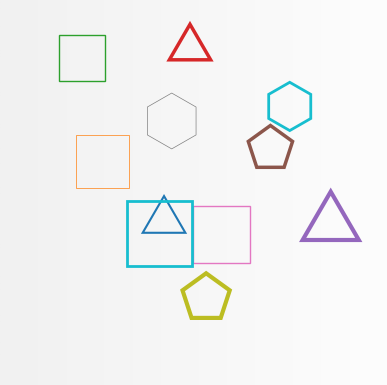[{"shape": "triangle", "thickness": 1.5, "radius": 0.32, "center": [0.423, 0.427]}, {"shape": "square", "thickness": 0.5, "radius": 0.34, "center": [0.264, 0.58]}, {"shape": "square", "thickness": 1, "radius": 0.3, "center": [0.211, 0.85]}, {"shape": "triangle", "thickness": 2.5, "radius": 0.31, "center": [0.49, 0.875]}, {"shape": "triangle", "thickness": 3, "radius": 0.42, "center": [0.853, 0.418]}, {"shape": "pentagon", "thickness": 2.5, "radius": 0.3, "center": [0.698, 0.614]}, {"shape": "square", "thickness": 1, "radius": 0.37, "center": [0.572, 0.39]}, {"shape": "hexagon", "thickness": 0.5, "radius": 0.36, "center": [0.443, 0.686]}, {"shape": "pentagon", "thickness": 3, "radius": 0.32, "center": [0.532, 0.226]}, {"shape": "hexagon", "thickness": 2, "radius": 0.31, "center": [0.748, 0.724]}, {"shape": "square", "thickness": 2, "radius": 0.42, "center": [0.412, 0.394]}]